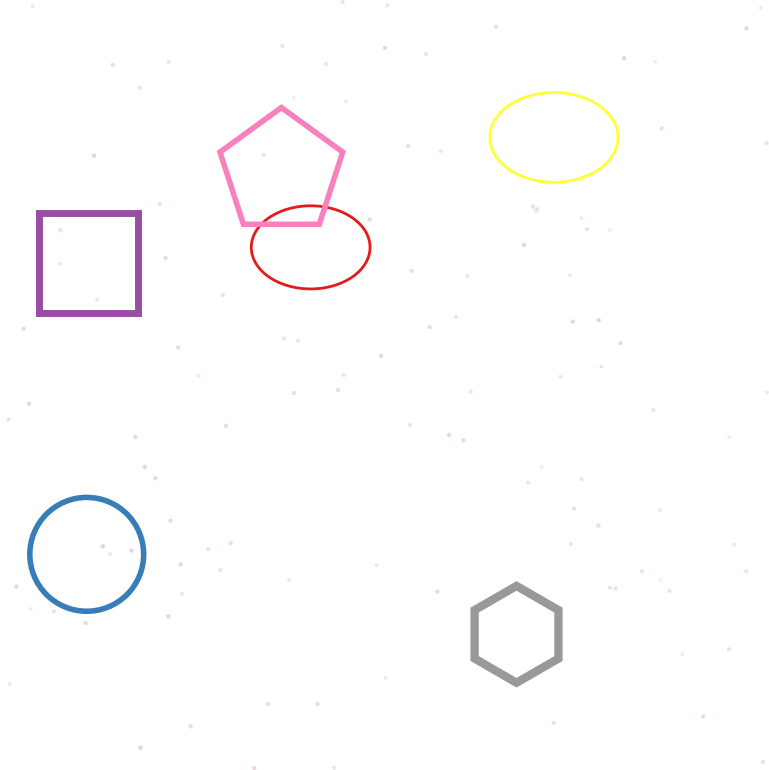[{"shape": "oval", "thickness": 1, "radius": 0.39, "center": [0.403, 0.679]}, {"shape": "circle", "thickness": 2, "radius": 0.37, "center": [0.113, 0.28]}, {"shape": "square", "thickness": 2.5, "radius": 0.32, "center": [0.115, 0.658]}, {"shape": "oval", "thickness": 1, "radius": 0.42, "center": [0.719, 0.822]}, {"shape": "pentagon", "thickness": 2, "radius": 0.42, "center": [0.365, 0.777]}, {"shape": "hexagon", "thickness": 3, "radius": 0.31, "center": [0.671, 0.176]}]